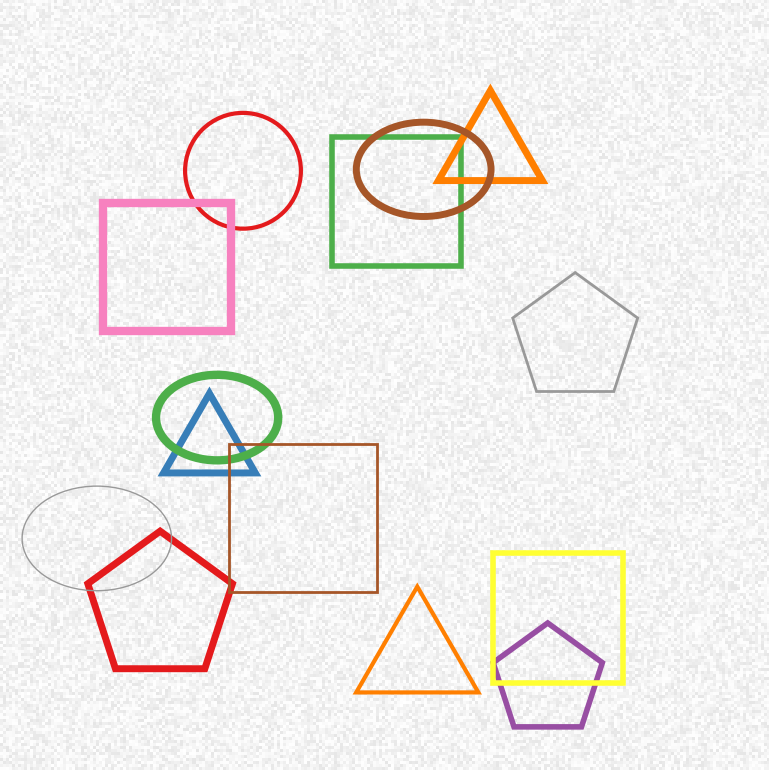[{"shape": "circle", "thickness": 1.5, "radius": 0.38, "center": [0.316, 0.778]}, {"shape": "pentagon", "thickness": 2.5, "radius": 0.49, "center": [0.208, 0.211]}, {"shape": "triangle", "thickness": 2.5, "radius": 0.34, "center": [0.272, 0.42]}, {"shape": "oval", "thickness": 3, "radius": 0.4, "center": [0.282, 0.458]}, {"shape": "square", "thickness": 2, "radius": 0.42, "center": [0.514, 0.738]}, {"shape": "pentagon", "thickness": 2, "radius": 0.37, "center": [0.711, 0.116]}, {"shape": "triangle", "thickness": 2.5, "radius": 0.39, "center": [0.637, 0.804]}, {"shape": "triangle", "thickness": 1.5, "radius": 0.46, "center": [0.542, 0.147]}, {"shape": "square", "thickness": 2, "radius": 0.42, "center": [0.725, 0.197]}, {"shape": "square", "thickness": 1, "radius": 0.48, "center": [0.394, 0.327]}, {"shape": "oval", "thickness": 2.5, "radius": 0.44, "center": [0.55, 0.78]}, {"shape": "square", "thickness": 3, "radius": 0.42, "center": [0.217, 0.653]}, {"shape": "pentagon", "thickness": 1, "radius": 0.43, "center": [0.747, 0.561]}, {"shape": "oval", "thickness": 0.5, "radius": 0.49, "center": [0.126, 0.301]}]